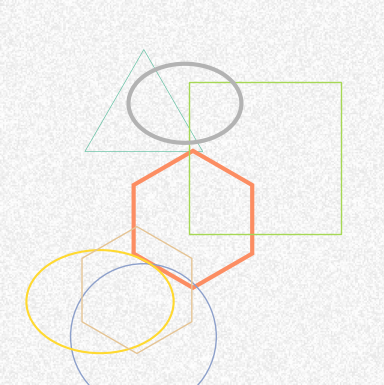[{"shape": "triangle", "thickness": 0.5, "radius": 0.88, "center": [0.374, 0.695]}, {"shape": "hexagon", "thickness": 3, "radius": 0.89, "center": [0.501, 0.43]}, {"shape": "circle", "thickness": 1, "radius": 0.95, "center": [0.373, 0.126]}, {"shape": "square", "thickness": 1, "radius": 0.98, "center": [0.689, 0.59]}, {"shape": "oval", "thickness": 1.5, "radius": 0.96, "center": [0.26, 0.217]}, {"shape": "hexagon", "thickness": 1, "radius": 0.82, "center": [0.356, 0.247]}, {"shape": "oval", "thickness": 3, "radius": 0.73, "center": [0.48, 0.732]}]